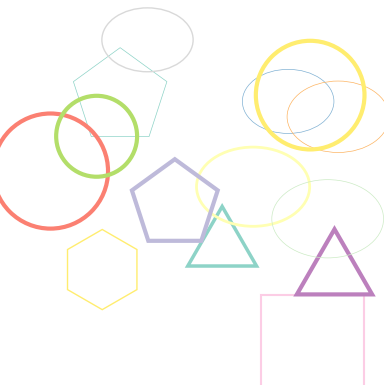[{"shape": "triangle", "thickness": 2.5, "radius": 0.52, "center": [0.577, 0.361]}, {"shape": "pentagon", "thickness": 0.5, "radius": 0.64, "center": [0.312, 0.749]}, {"shape": "oval", "thickness": 2, "radius": 0.73, "center": [0.657, 0.515]}, {"shape": "pentagon", "thickness": 3, "radius": 0.59, "center": [0.454, 0.469]}, {"shape": "circle", "thickness": 3, "radius": 0.75, "center": [0.131, 0.556]}, {"shape": "oval", "thickness": 0.5, "radius": 0.59, "center": [0.748, 0.737]}, {"shape": "oval", "thickness": 0.5, "radius": 0.66, "center": [0.878, 0.697]}, {"shape": "circle", "thickness": 3, "radius": 0.53, "center": [0.251, 0.646]}, {"shape": "square", "thickness": 1.5, "radius": 0.67, "center": [0.811, 0.101]}, {"shape": "oval", "thickness": 1, "radius": 0.59, "center": [0.383, 0.897]}, {"shape": "triangle", "thickness": 3, "radius": 0.56, "center": [0.869, 0.292]}, {"shape": "oval", "thickness": 0.5, "radius": 0.73, "center": [0.851, 0.432]}, {"shape": "hexagon", "thickness": 1, "radius": 0.52, "center": [0.266, 0.3]}, {"shape": "circle", "thickness": 3, "radius": 0.71, "center": [0.806, 0.753]}]